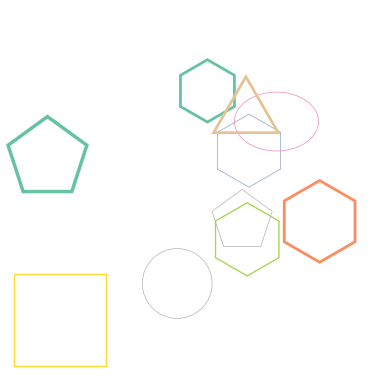[{"shape": "hexagon", "thickness": 2, "radius": 0.4, "center": [0.539, 0.764]}, {"shape": "pentagon", "thickness": 2.5, "radius": 0.54, "center": [0.123, 0.59]}, {"shape": "hexagon", "thickness": 2, "radius": 0.53, "center": [0.83, 0.425]}, {"shape": "hexagon", "thickness": 0.5, "radius": 0.47, "center": [0.647, 0.609]}, {"shape": "oval", "thickness": 0.5, "radius": 0.55, "center": [0.718, 0.684]}, {"shape": "hexagon", "thickness": 1, "radius": 0.48, "center": [0.642, 0.378]}, {"shape": "square", "thickness": 1, "radius": 0.6, "center": [0.155, 0.17]}, {"shape": "triangle", "thickness": 2, "radius": 0.48, "center": [0.639, 0.704]}, {"shape": "circle", "thickness": 0.5, "radius": 0.45, "center": [0.46, 0.264]}, {"shape": "pentagon", "thickness": 0.5, "radius": 0.41, "center": [0.629, 0.426]}]